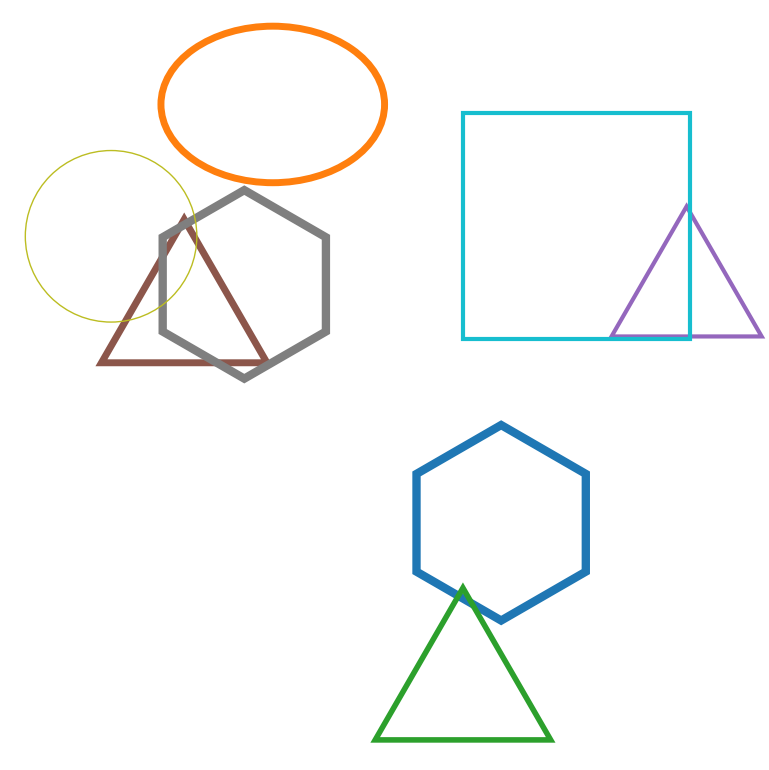[{"shape": "hexagon", "thickness": 3, "radius": 0.63, "center": [0.651, 0.321]}, {"shape": "oval", "thickness": 2.5, "radius": 0.73, "center": [0.354, 0.864]}, {"shape": "triangle", "thickness": 2, "radius": 0.66, "center": [0.601, 0.105]}, {"shape": "triangle", "thickness": 1.5, "radius": 0.56, "center": [0.892, 0.619]}, {"shape": "triangle", "thickness": 2.5, "radius": 0.62, "center": [0.239, 0.591]}, {"shape": "hexagon", "thickness": 3, "radius": 0.61, "center": [0.317, 0.631]}, {"shape": "circle", "thickness": 0.5, "radius": 0.56, "center": [0.144, 0.693]}, {"shape": "square", "thickness": 1.5, "radius": 0.73, "center": [0.749, 0.707]}]